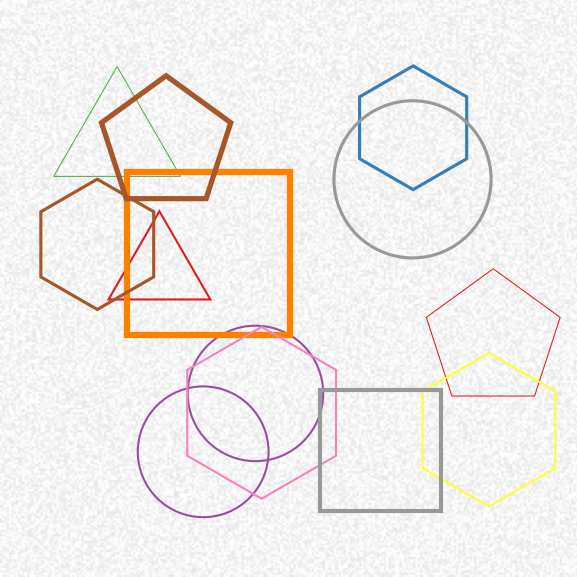[{"shape": "triangle", "thickness": 1, "radius": 0.51, "center": [0.276, 0.531]}, {"shape": "pentagon", "thickness": 0.5, "radius": 0.61, "center": [0.854, 0.412]}, {"shape": "hexagon", "thickness": 1.5, "radius": 0.54, "center": [0.715, 0.778]}, {"shape": "triangle", "thickness": 0.5, "radius": 0.63, "center": [0.203, 0.757]}, {"shape": "circle", "thickness": 1, "radius": 0.59, "center": [0.442, 0.318]}, {"shape": "circle", "thickness": 1, "radius": 0.57, "center": [0.352, 0.217]}, {"shape": "square", "thickness": 3, "radius": 0.7, "center": [0.361, 0.56]}, {"shape": "hexagon", "thickness": 1, "radius": 0.66, "center": [0.847, 0.255]}, {"shape": "pentagon", "thickness": 2.5, "radius": 0.59, "center": [0.288, 0.75]}, {"shape": "hexagon", "thickness": 1.5, "radius": 0.56, "center": [0.168, 0.576]}, {"shape": "hexagon", "thickness": 1, "radius": 0.74, "center": [0.453, 0.284]}, {"shape": "square", "thickness": 2, "radius": 0.52, "center": [0.659, 0.219]}, {"shape": "circle", "thickness": 1.5, "radius": 0.68, "center": [0.714, 0.689]}]